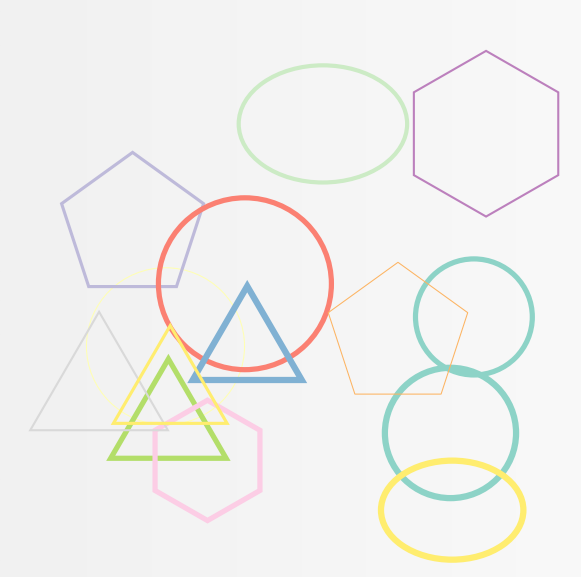[{"shape": "circle", "thickness": 2.5, "radius": 0.5, "center": [0.815, 0.45]}, {"shape": "circle", "thickness": 3, "radius": 0.56, "center": [0.775, 0.249]}, {"shape": "circle", "thickness": 0.5, "radius": 0.68, "center": [0.285, 0.4]}, {"shape": "pentagon", "thickness": 1.5, "radius": 0.64, "center": [0.228, 0.607]}, {"shape": "circle", "thickness": 2.5, "radius": 0.74, "center": [0.421, 0.508]}, {"shape": "triangle", "thickness": 3, "radius": 0.54, "center": [0.425, 0.395]}, {"shape": "pentagon", "thickness": 0.5, "radius": 0.63, "center": [0.685, 0.419]}, {"shape": "triangle", "thickness": 2.5, "radius": 0.57, "center": [0.29, 0.263]}, {"shape": "hexagon", "thickness": 2.5, "radius": 0.52, "center": [0.357, 0.202]}, {"shape": "triangle", "thickness": 1, "radius": 0.68, "center": [0.17, 0.323]}, {"shape": "hexagon", "thickness": 1, "radius": 0.72, "center": [0.836, 0.768]}, {"shape": "oval", "thickness": 2, "radius": 0.72, "center": [0.556, 0.785]}, {"shape": "oval", "thickness": 3, "radius": 0.61, "center": [0.778, 0.116]}, {"shape": "triangle", "thickness": 1.5, "radius": 0.56, "center": [0.293, 0.322]}]